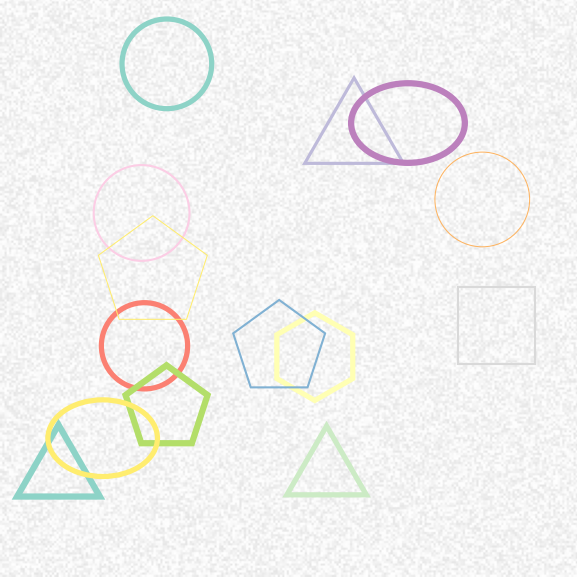[{"shape": "circle", "thickness": 2.5, "radius": 0.39, "center": [0.289, 0.889]}, {"shape": "triangle", "thickness": 3, "radius": 0.41, "center": [0.101, 0.181]}, {"shape": "hexagon", "thickness": 2.5, "radius": 0.38, "center": [0.545, 0.382]}, {"shape": "triangle", "thickness": 1.5, "radius": 0.49, "center": [0.613, 0.766]}, {"shape": "circle", "thickness": 2.5, "radius": 0.37, "center": [0.25, 0.4]}, {"shape": "pentagon", "thickness": 1, "radius": 0.42, "center": [0.483, 0.396]}, {"shape": "circle", "thickness": 0.5, "radius": 0.41, "center": [0.835, 0.654]}, {"shape": "pentagon", "thickness": 3, "radius": 0.37, "center": [0.288, 0.292]}, {"shape": "circle", "thickness": 1, "radius": 0.41, "center": [0.245, 0.63]}, {"shape": "square", "thickness": 1, "radius": 0.33, "center": [0.86, 0.436]}, {"shape": "oval", "thickness": 3, "radius": 0.49, "center": [0.706, 0.786]}, {"shape": "triangle", "thickness": 2.5, "radius": 0.4, "center": [0.566, 0.182]}, {"shape": "pentagon", "thickness": 0.5, "radius": 0.5, "center": [0.265, 0.526]}, {"shape": "oval", "thickness": 2.5, "radius": 0.47, "center": [0.178, 0.24]}]